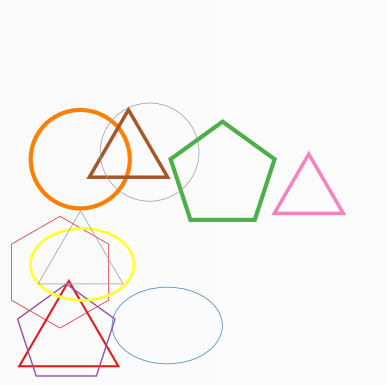[{"shape": "hexagon", "thickness": 0.5, "radius": 0.73, "center": [0.155, 0.293]}, {"shape": "triangle", "thickness": 1.5, "radius": 0.74, "center": [0.178, 0.123]}, {"shape": "oval", "thickness": 0.5, "radius": 0.71, "center": [0.432, 0.155]}, {"shape": "pentagon", "thickness": 3, "radius": 0.71, "center": [0.574, 0.543]}, {"shape": "pentagon", "thickness": 1, "radius": 0.66, "center": [0.171, 0.13]}, {"shape": "circle", "thickness": 3, "radius": 0.64, "center": [0.207, 0.587]}, {"shape": "oval", "thickness": 2, "radius": 0.67, "center": [0.212, 0.313]}, {"shape": "triangle", "thickness": 2.5, "radius": 0.58, "center": [0.332, 0.598]}, {"shape": "triangle", "thickness": 2.5, "radius": 0.51, "center": [0.797, 0.497]}, {"shape": "circle", "thickness": 0.5, "radius": 0.64, "center": [0.386, 0.605]}, {"shape": "triangle", "thickness": 0.5, "radius": 0.63, "center": [0.208, 0.326]}]